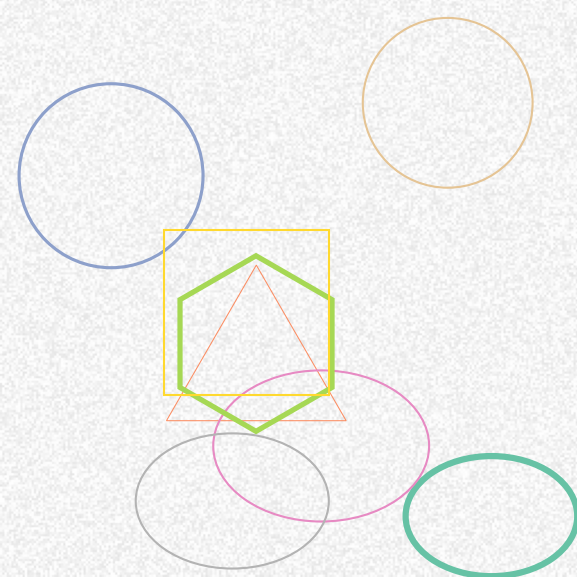[{"shape": "oval", "thickness": 3, "radius": 0.74, "center": [0.851, 0.105]}, {"shape": "triangle", "thickness": 0.5, "radius": 0.9, "center": [0.444, 0.36]}, {"shape": "circle", "thickness": 1.5, "radius": 0.8, "center": [0.192, 0.695]}, {"shape": "oval", "thickness": 1, "radius": 0.93, "center": [0.556, 0.227]}, {"shape": "hexagon", "thickness": 2.5, "radius": 0.76, "center": [0.443, 0.404]}, {"shape": "square", "thickness": 1, "radius": 0.71, "center": [0.426, 0.458]}, {"shape": "circle", "thickness": 1, "radius": 0.74, "center": [0.775, 0.821]}, {"shape": "oval", "thickness": 1, "radius": 0.84, "center": [0.402, 0.132]}]